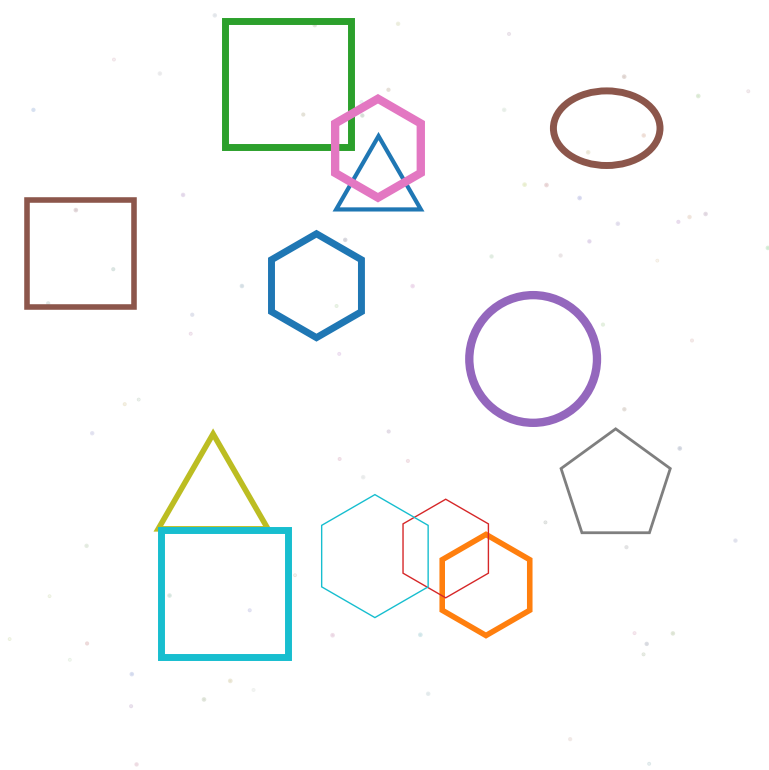[{"shape": "triangle", "thickness": 1.5, "radius": 0.32, "center": [0.492, 0.76]}, {"shape": "hexagon", "thickness": 2.5, "radius": 0.34, "center": [0.411, 0.629]}, {"shape": "hexagon", "thickness": 2, "radius": 0.33, "center": [0.631, 0.24]}, {"shape": "square", "thickness": 2.5, "radius": 0.41, "center": [0.374, 0.89]}, {"shape": "hexagon", "thickness": 0.5, "radius": 0.32, "center": [0.579, 0.288]}, {"shape": "circle", "thickness": 3, "radius": 0.41, "center": [0.692, 0.534]}, {"shape": "oval", "thickness": 2.5, "radius": 0.35, "center": [0.788, 0.834]}, {"shape": "square", "thickness": 2, "radius": 0.35, "center": [0.105, 0.671]}, {"shape": "hexagon", "thickness": 3, "radius": 0.32, "center": [0.491, 0.808]}, {"shape": "pentagon", "thickness": 1, "radius": 0.37, "center": [0.8, 0.368]}, {"shape": "triangle", "thickness": 2, "radius": 0.41, "center": [0.277, 0.354]}, {"shape": "square", "thickness": 2.5, "radius": 0.41, "center": [0.292, 0.229]}, {"shape": "hexagon", "thickness": 0.5, "radius": 0.4, "center": [0.487, 0.278]}]